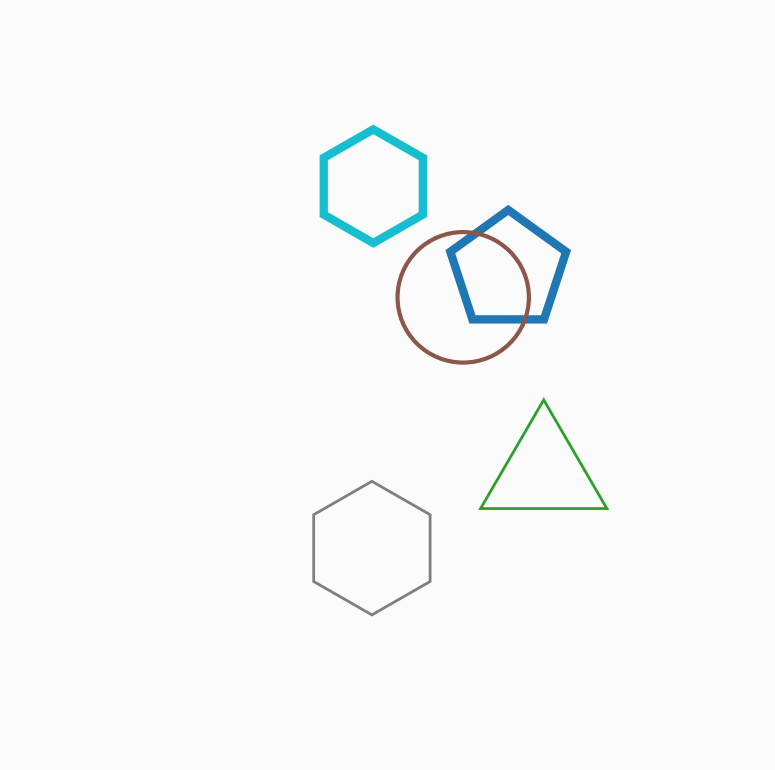[{"shape": "pentagon", "thickness": 3, "radius": 0.39, "center": [0.656, 0.649]}, {"shape": "triangle", "thickness": 1, "radius": 0.47, "center": [0.702, 0.387]}, {"shape": "circle", "thickness": 1.5, "radius": 0.42, "center": [0.598, 0.614]}, {"shape": "hexagon", "thickness": 1, "radius": 0.43, "center": [0.48, 0.288]}, {"shape": "hexagon", "thickness": 3, "radius": 0.37, "center": [0.482, 0.758]}]